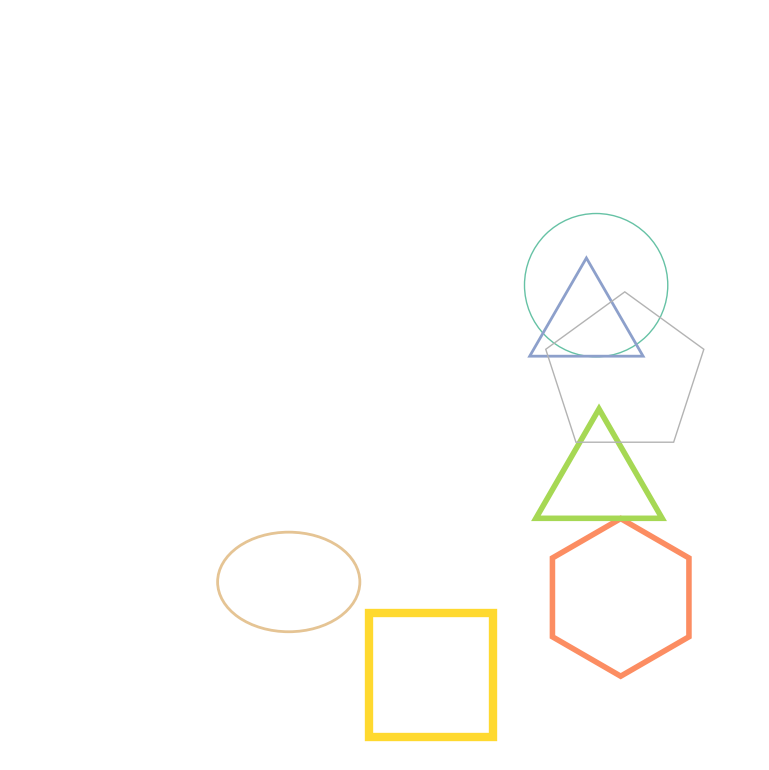[{"shape": "circle", "thickness": 0.5, "radius": 0.47, "center": [0.774, 0.63]}, {"shape": "hexagon", "thickness": 2, "radius": 0.51, "center": [0.806, 0.224]}, {"shape": "triangle", "thickness": 1, "radius": 0.43, "center": [0.762, 0.58]}, {"shape": "triangle", "thickness": 2, "radius": 0.47, "center": [0.778, 0.374]}, {"shape": "square", "thickness": 3, "radius": 0.4, "center": [0.56, 0.124]}, {"shape": "oval", "thickness": 1, "radius": 0.46, "center": [0.375, 0.244]}, {"shape": "pentagon", "thickness": 0.5, "radius": 0.54, "center": [0.811, 0.513]}]